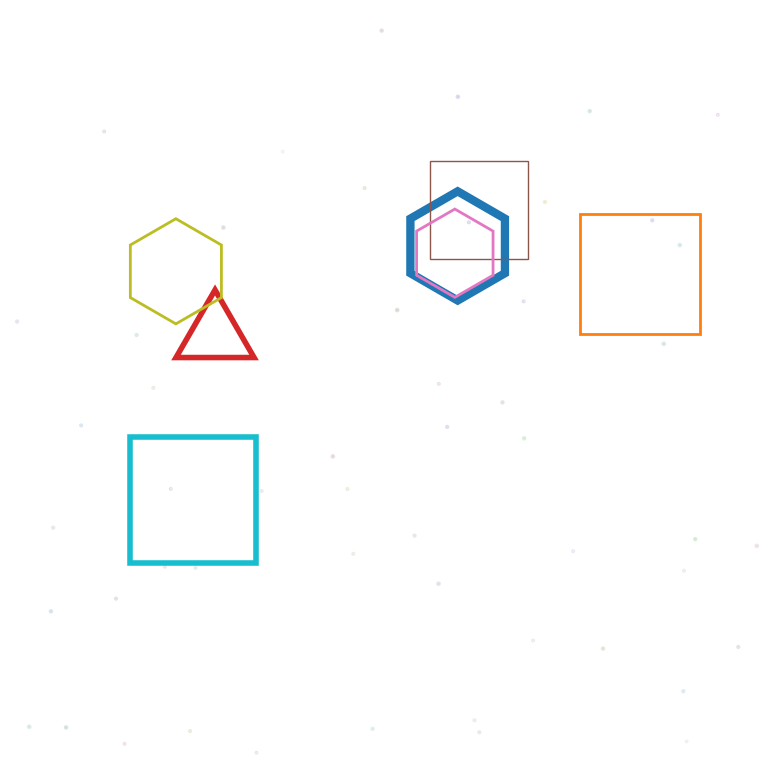[{"shape": "hexagon", "thickness": 3, "radius": 0.35, "center": [0.594, 0.681]}, {"shape": "square", "thickness": 1, "radius": 0.39, "center": [0.831, 0.644]}, {"shape": "triangle", "thickness": 2, "radius": 0.29, "center": [0.279, 0.565]}, {"shape": "square", "thickness": 0.5, "radius": 0.32, "center": [0.622, 0.727]}, {"shape": "hexagon", "thickness": 1, "radius": 0.29, "center": [0.591, 0.671]}, {"shape": "hexagon", "thickness": 1, "radius": 0.34, "center": [0.228, 0.648]}, {"shape": "square", "thickness": 2, "radius": 0.41, "center": [0.251, 0.351]}]